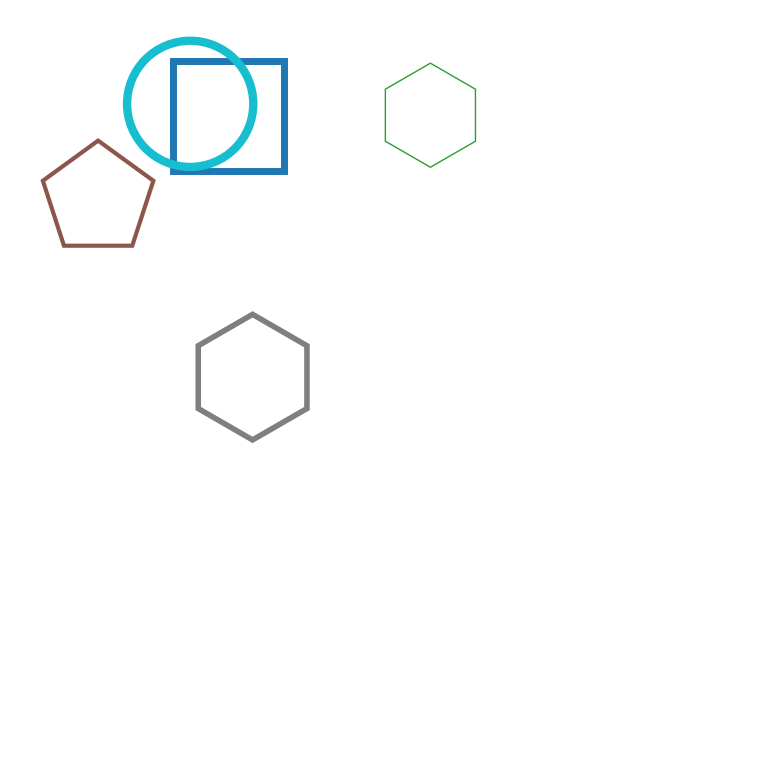[{"shape": "square", "thickness": 2.5, "radius": 0.36, "center": [0.297, 0.849]}, {"shape": "hexagon", "thickness": 0.5, "radius": 0.34, "center": [0.559, 0.85]}, {"shape": "pentagon", "thickness": 1.5, "radius": 0.38, "center": [0.127, 0.742]}, {"shape": "hexagon", "thickness": 2, "radius": 0.41, "center": [0.328, 0.51]}, {"shape": "circle", "thickness": 3, "radius": 0.41, "center": [0.247, 0.865]}]